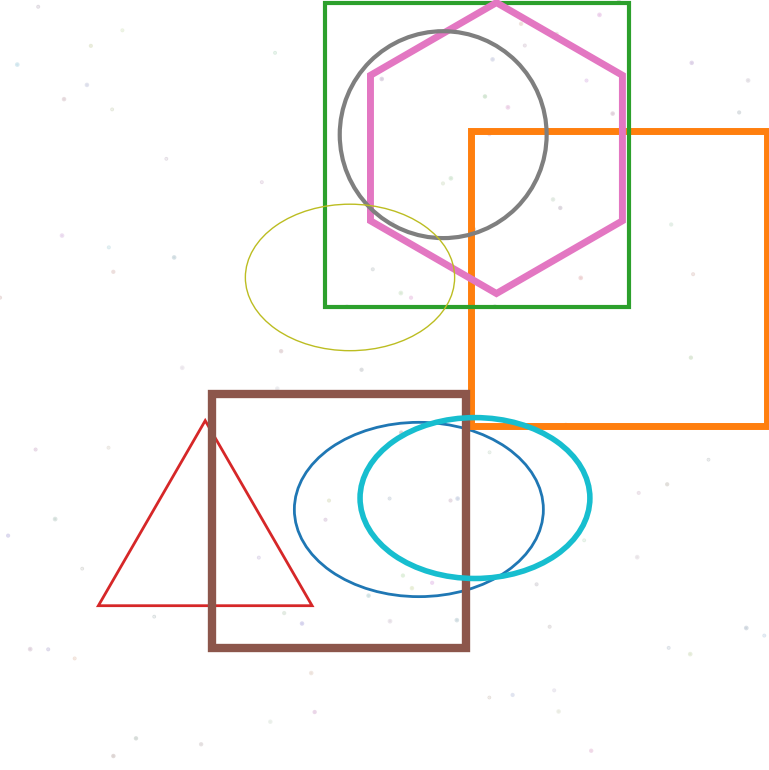[{"shape": "oval", "thickness": 1, "radius": 0.81, "center": [0.544, 0.338]}, {"shape": "square", "thickness": 2.5, "radius": 0.96, "center": [0.804, 0.638]}, {"shape": "square", "thickness": 1.5, "radius": 0.99, "center": [0.619, 0.799]}, {"shape": "triangle", "thickness": 1, "radius": 0.8, "center": [0.267, 0.294]}, {"shape": "square", "thickness": 3, "radius": 0.83, "center": [0.44, 0.324]}, {"shape": "hexagon", "thickness": 2.5, "radius": 0.94, "center": [0.645, 0.808]}, {"shape": "circle", "thickness": 1.5, "radius": 0.67, "center": [0.576, 0.825]}, {"shape": "oval", "thickness": 0.5, "radius": 0.68, "center": [0.455, 0.64]}, {"shape": "oval", "thickness": 2, "radius": 0.75, "center": [0.617, 0.353]}]